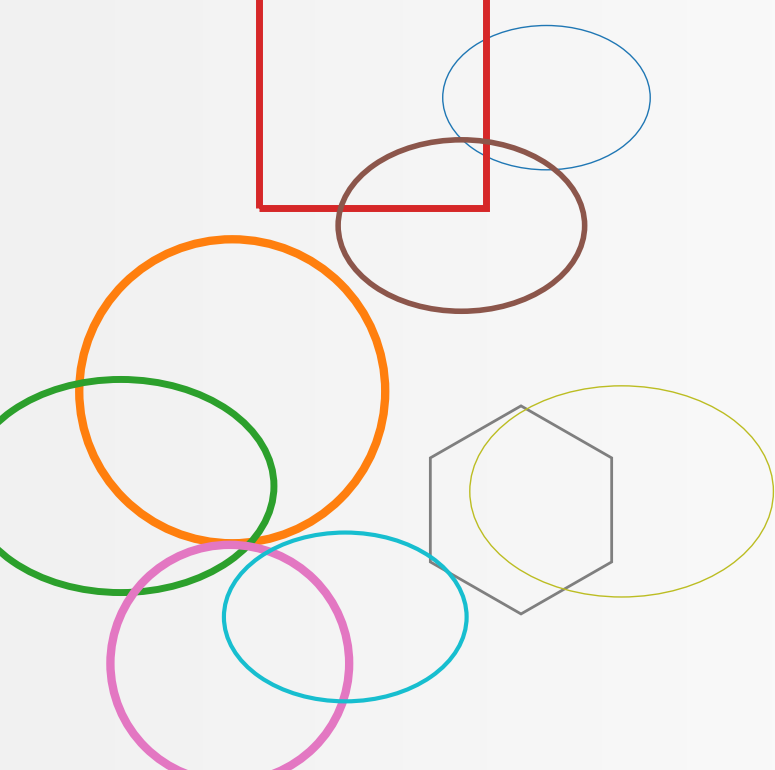[{"shape": "oval", "thickness": 0.5, "radius": 0.67, "center": [0.705, 0.873]}, {"shape": "circle", "thickness": 3, "radius": 0.99, "center": [0.3, 0.492]}, {"shape": "oval", "thickness": 2.5, "radius": 0.99, "center": [0.156, 0.369]}, {"shape": "square", "thickness": 2.5, "radius": 0.73, "center": [0.481, 0.877]}, {"shape": "oval", "thickness": 2, "radius": 0.8, "center": [0.595, 0.707]}, {"shape": "circle", "thickness": 3, "radius": 0.77, "center": [0.297, 0.138]}, {"shape": "hexagon", "thickness": 1, "radius": 0.68, "center": [0.672, 0.338]}, {"shape": "oval", "thickness": 0.5, "radius": 0.98, "center": [0.802, 0.362]}, {"shape": "oval", "thickness": 1.5, "radius": 0.78, "center": [0.446, 0.199]}]